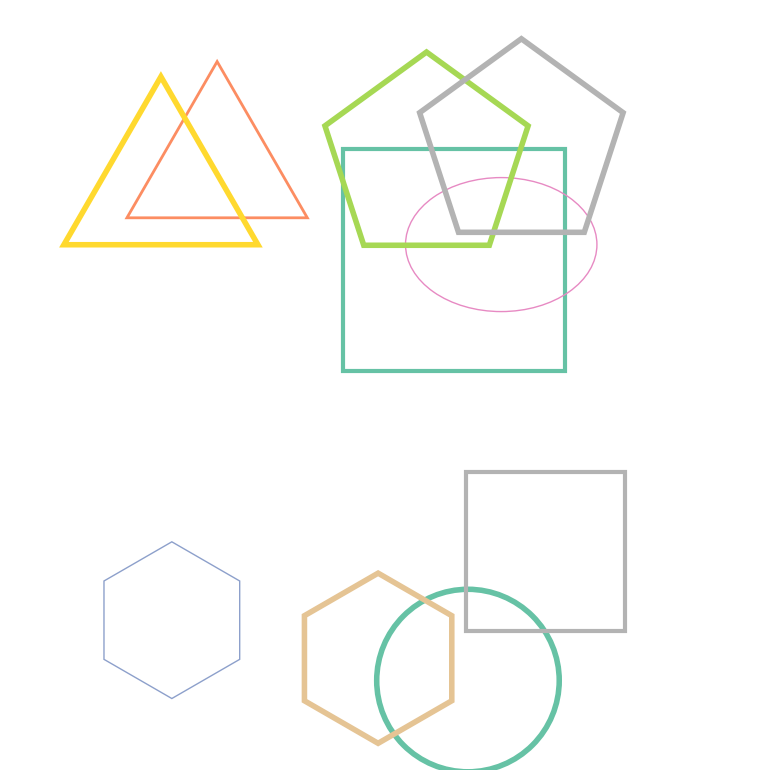[{"shape": "square", "thickness": 1.5, "radius": 0.72, "center": [0.59, 0.663]}, {"shape": "circle", "thickness": 2, "radius": 0.59, "center": [0.608, 0.116]}, {"shape": "triangle", "thickness": 1, "radius": 0.68, "center": [0.282, 0.785]}, {"shape": "hexagon", "thickness": 0.5, "radius": 0.51, "center": [0.223, 0.195]}, {"shape": "oval", "thickness": 0.5, "radius": 0.62, "center": [0.651, 0.682]}, {"shape": "pentagon", "thickness": 2, "radius": 0.69, "center": [0.554, 0.794]}, {"shape": "triangle", "thickness": 2, "radius": 0.73, "center": [0.209, 0.755]}, {"shape": "hexagon", "thickness": 2, "radius": 0.55, "center": [0.491, 0.145]}, {"shape": "pentagon", "thickness": 2, "radius": 0.69, "center": [0.677, 0.811]}, {"shape": "square", "thickness": 1.5, "radius": 0.52, "center": [0.709, 0.284]}]